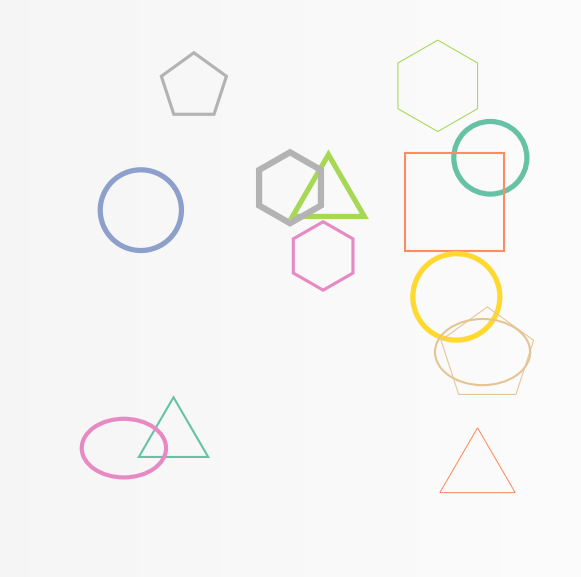[{"shape": "circle", "thickness": 2.5, "radius": 0.31, "center": [0.844, 0.726]}, {"shape": "triangle", "thickness": 1, "radius": 0.34, "center": [0.299, 0.242]}, {"shape": "square", "thickness": 1, "radius": 0.42, "center": [0.782, 0.649]}, {"shape": "triangle", "thickness": 0.5, "radius": 0.37, "center": [0.822, 0.183]}, {"shape": "circle", "thickness": 2.5, "radius": 0.35, "center": [0.242, 0.635]}, {"shape": "oval", "thickness": 2, "radius": 0.36, "center": [0.213, 0.223]}, {"shape": "hexagon", "thickness": 1.5, "radius": 0.3, "center": [0.556, 0.556]}, {"shape": "triangle", "thickness": 2.5, "radius": 0.36, "center": [0.565, 0.66]}, {"shape": "hexagon", "thickness": 0.5, "radius": 0.4, "center": [0.753, 0.85]}, {"shape": "circle", "thickness": 2.5, "radius": 0.37, "center": [0.785, 0.485]}, {"shape": "oval", "thickness": 1, "radius": 0.41, "center": [0.83, 0.389]}, {"shape": "pentagon", "thickness": 0.5, "radius": 0.42, "center": [0.838, 0.384]}, {"shape": "hexagon", "thickness": 3, "radius": 0.31, "center": [0.499, 0.674]}, {"shape": "pentagon", "thickness": 1.5, "radius": 0.29, "center": [0.334, 0.849]}]